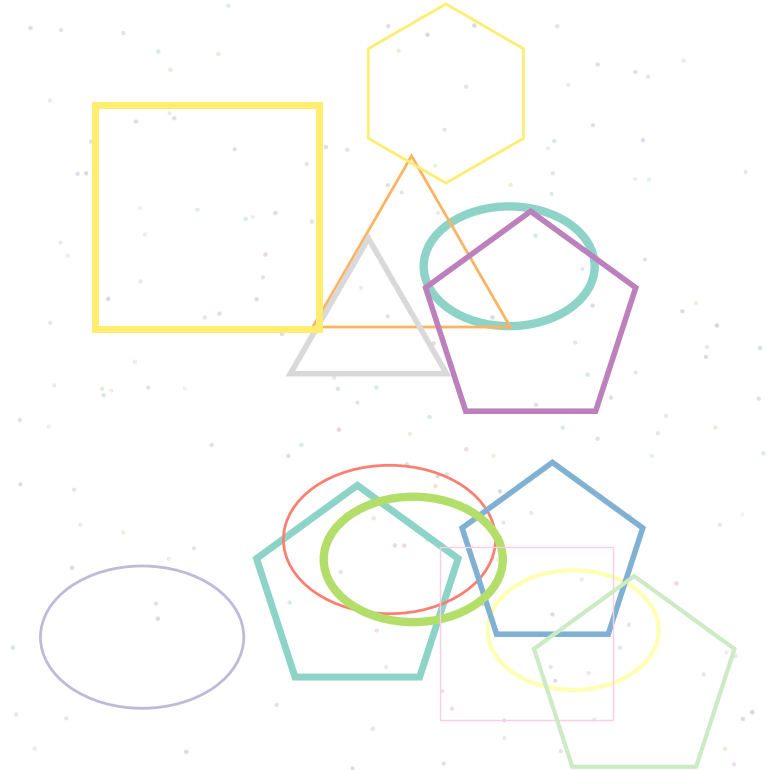[{"shape": "pentagon", "thickness": 2.5, "radius": 0.69, "center": [0.464, 0.232]}, {"shape": "oval", "thickness": 3, "radius": 0.56, "center": [0.661, 0.654]}, {"shape": "oval", "thickness": 1.5, "radius": 0.56, "center": [0.744, 0.182]}, {"shape": "oval", "thickness": 1, "radius": 0.66, "center": [0.185, 0.173]}, {"shape": "oval", "thickness": 1, "radius": 0.69, "center": [0.506, 0.299]}, {"shape": "pentagon", "thickness": 2, "radius": 0.62, "center": [0.717, 0.276]}, {"shape": "triangle", "thickness": 1, "radius": 0.74, "center": [0.534, 0.649]}, {"shape": "oval", "thickness": 3, "radius": 0.58, "center": [0.537, 0.273]}, {"shape": "square", "thickness": 0.5, "radius": 0.56, "center": [0.684, 0.177]}, {"shape": "triangle", "thickness": 2, "radius": 0.59, "center": [0.478, 0.573]}, {"shape": "pentagon", "thickness": 2, "radius": 0.72, "center": [0.689, 0.582]}, {"shape": "pentagon", "thickness": 1.5, "radius": 0.68, "center": [0.824, 0.115]}, {"shape": "square", "thickness": 2.5, "radius": 0.73, "center": [0.268, 0.718]}, {"shape": "hexagon", "thickness": 1, "radius": 0.58, "center": [0.579, 0.879]}]